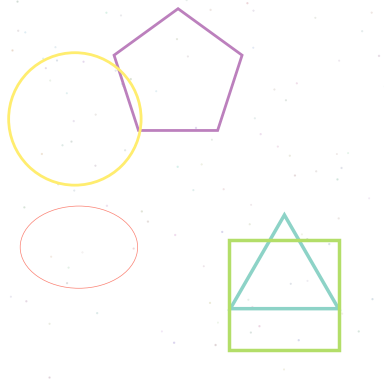[{"shape": "triangle", "thickness": 2.5, "radius": 0.81, "center": [0.739, 0.279]}, {"shape": "oval", "thickness": 0.5, "radius": 0.76, "center": [0.205, 0.358]}, {"shape": "square", "thickness": 2.5, "radius": 0.71, "center": [0.738, 0.234]}, {"shape": "pentagon", "thickness": 2, "radius": 0.87, "center": [0.463, 0.803]}, {"shape": "circle", "thickness": 2, "radius": 0.86, "center": [0.194, 0.691]}]